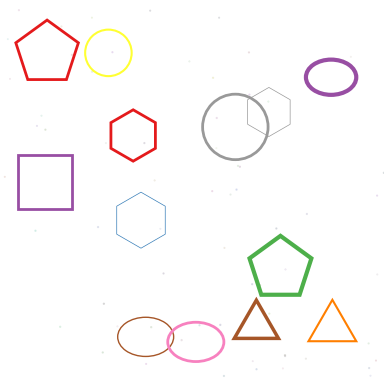[{"shape": "pentagon", "thickness": 2, "radius": 0.43, "center": [0.122, 0.862]}, {"shape": "hexagon", "thickness": 2, "radius": 0.33, "center": [0.346, 0.648]}, {"shape": "hexagon", "thickness": 0.5, "radius": 0.36, "center": [0.366, 0.428]}, {"shape": "pentagon", "thickness": 3, "radius": 0.42, "center": [0.728, 0.303]}, {"shape": "oval", "thickness": 3, "radius": 0.33, "center": [0.86, 0.799]}, {"shape": "square", "thickness": 2, "radius": 0.35, "center": [0.117, 0.528]}, {"shape": "triangle", "thickness": 1.5, "radius": 0.36, "center": [0.863, 0.15]}, {"shape": "circle", "thickness": 1.5, "radius": 0.3, "center": [0.282, 0.863]}, {"shape": "oval", "thickness": 1, "radius": 0.36, "center": [0.378, 0.125]}, {"shape": "triangle", "thickness": 2.5, "radius": 0.33, "center": [0.666, 0.154]}, {"shape": "oval", "thickness": 2, "radius": 0.36, "center": [0.509, 0.112]}, {"shape": "circle", "thickness": 2, "radius": 0.43, "center": [0.611, 0.67]}, {"shape": "hexagon", "thickness": 0.5, "radius": 0.32, "center": [0.698, 0.709]}]